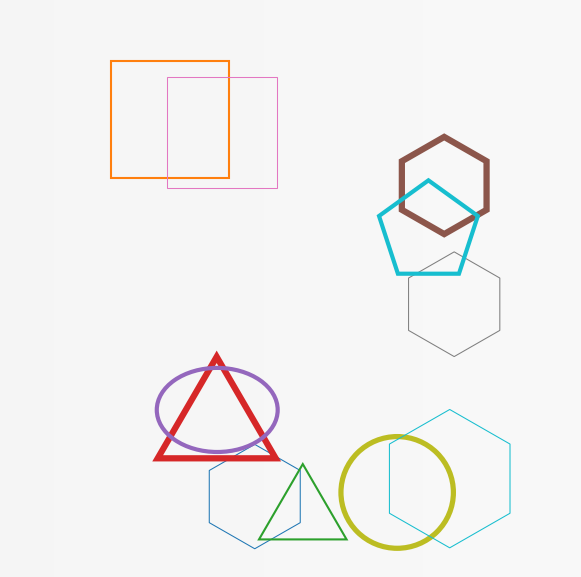[{"shape": "hexagon", "thickness": 0.5, "radius": 0.45, "center": [0.438, 0.139]}, {"shape": "square", "thickness": 1, "radius": 0.51, "center": [0.293, 0.792]}, {"shape": "triangle", "thickness": 1, "radius": 0.43, "center": [0.521, 0.109]}, {"shape": "triangle", "thickness": 3, "radius": 0.59, "center": [0.373, 0.264]}, {"shape": "oval", "thickness": 2, "radius": 0.52, "center": [0.374, 0.289]}, {"shape": "hexagon", "thickness": 3, "radius": 0.42, "center": [0.764, 0.678]}, {"shape": "square", "thickness": 0.5, "radius": 0.48, "center": [0.382, 0.77]}, {"shape": "hexagon", "thickness": 0.5, "radius": 0.45, "center": [0.781, 0.472]}, {"shape": "circle", "thickness": 2.5, "radius": 0.48, "center": [0.683, 0.146]}, {"shape": "pentagon", "thickness": 2, "radius": 0.45, "center": [0.737, 0.597]}, {"shape": "hexagon", "thickness": 0.5, "radius": 0.6, "center": [0.774, 0.17]}]